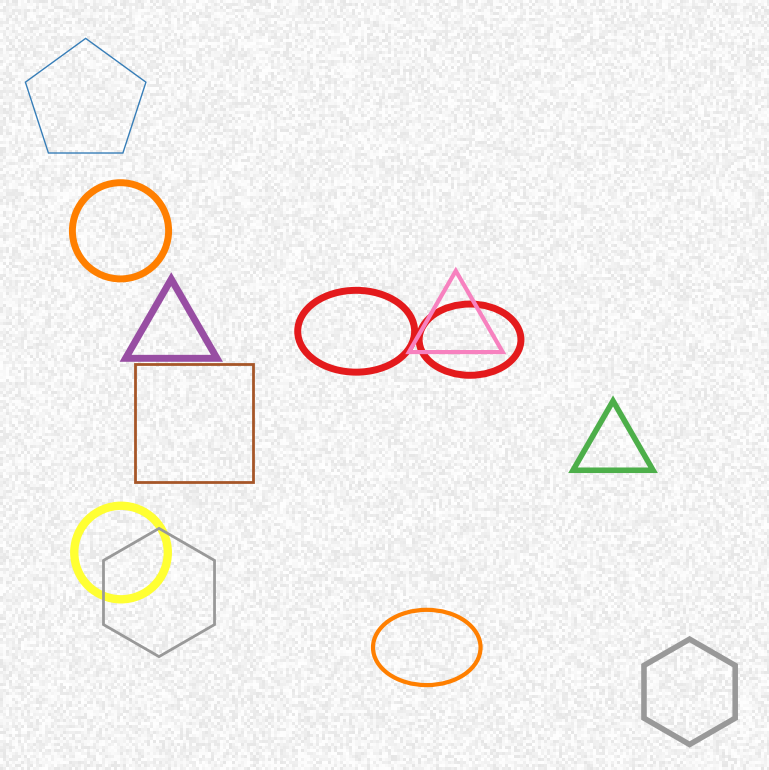[{"shape": "oval", "thickness": 2.5, "radius": 0.33, "center": [0.61, 0.559]}, {"shape": "oval", "thickness": 2.5, "radius": 0.38, "center": [0.463, 0.57]}, {"shape": "pentagon", "thickness": 0.5, "radius": 0.41, "center": [0.111, 0.868]}, {"shape": "triangle", "thickness": 2, "radius": 0.3, "center": [0.796, 0.419]}, {"shape": "triangle", "thickness": 2.5, "radius": 0.34, "center": [0.222, 0.569]}, {"shape": "circle", "thickness": 2.5, "radius": 0.31, "center": [0.156, 0.7]}, {"shape": "oval", "thickness": 1.5, "radius": 0.35, "center": [0.554, 0.159]}, {"shape": "circle", "thickness": 3, "radius": 0.3, "center": [0.157, 0.282]}, {"shape": "square", "thickness": 1, "radius": 0.38, "center": [0.252, 0.45]}, {"shape": "triangle", "thickness": 1.5, "radius": 0.35, "center": [0.592, 0.578]}, {"shape": "hexagon", "thickness": 2, "radius": 0.34, "center": [0.896, 0.102]}, {"shape": "hexagon", "thickness": 1, "radius": 0.42, "center": [0.207, 0.231]}]